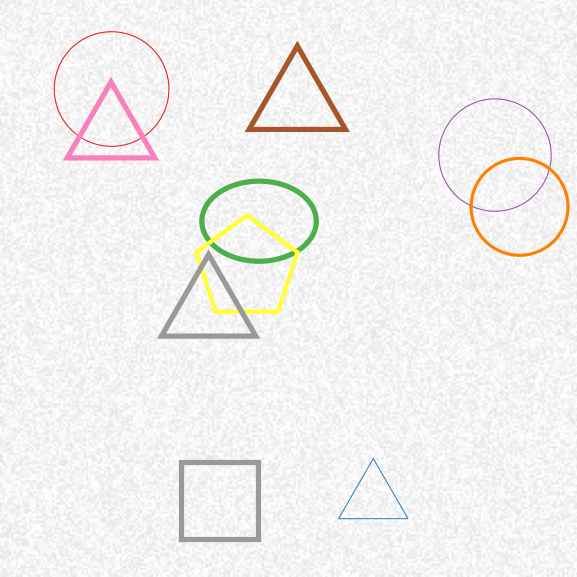[{"shape": "circle", "thickness": 0.5, "radius": 0.5, "center": [0.193, 0.845]}, {"shape": "triangle", "thickness": 0.5, "radius": 0.35, "center": [0.646, 0.136]}, {"shape": "oval", "thickness": 2.5, "radius": 0.5, "center": [0.449, 0.616]}, {"shape": "circle", "thickness": 0.5, "radius": 0.49, "center": [0.857, 0.731]}, {"shape": "circle", "thickness": 1.5, "radius": 0.42, "center": [0.9, 0.641]}, {"shape": "pentagon", "thickness": 2, "radius": 0.46, "center": [0.427, 0.534]}, {"shape": "triangle", "thickness": 2.5, "radius": 0.48, "center": [0.515, 0.823]}, {"shape": "triangle", "thickness": 2.5, "radius": 0.44, "center": [0.192, 0.77]}, {"shape": "square", "thickness": 2.5, "radius": 0.33, "center": [0.379, 0.133]}, {"shape": "triangle", "thickness": 2.5, "radius": 0.47, "center": [0.361, 0.464]}]